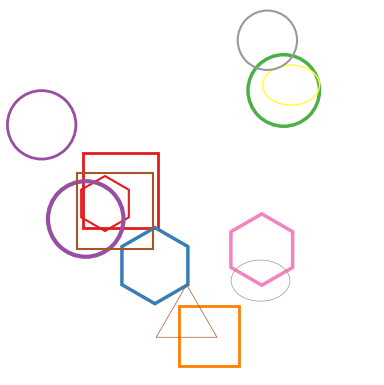[{"shape": "hexagon", "thickness": 1.5, "radius": 0.36, "center": [0.273, 0.471]}, {"shape": "square", "thickness": 2, "radius": 0.49, "center": [0.312, 0.504]}, {"shape": "hexagon", "thickness": 2.5, "radius": 0.49, "center": [0.402, 0.31]}, {"shape": "circle", "thickness": 2.5, "radius": 0.46, "center": [0.737, 0.765]}, {"shape": "circle", "thickness": 2, "radius": 0.44, "center": [0.108, 0.676]}, {"shape": "circle", "thickness": 3, "radius": 0.49, "center": [0.223, 0.431]}, {"shape": "square", "thickness": 2, "radius": 0.39, "center": [0.544, 0.126]}, {"shape": "oval", "thickness": 1, "radius": 0.37, "center": [0.756, 0.779]}, {"shape": "square", "thickness": 1.5, "radius": 0.49, "center": [0.298, 0.453]}, {"shape": "triangle", "thickness": 0.5, "radius": 0.46, "center": [0.485, 0.17]}, {"shape": "hexagon", "thickness": 2.5, "radius": 0.46, "center": [0.68, 0.352]}, {"shape": "oval", "thickness": 0.5, "radius": 0.38, "center": [0.677, 0.271]}, {"shape": "circle", "thickness": 1.5, "radius": 0.39, "center": [0.694, 0.895]}]